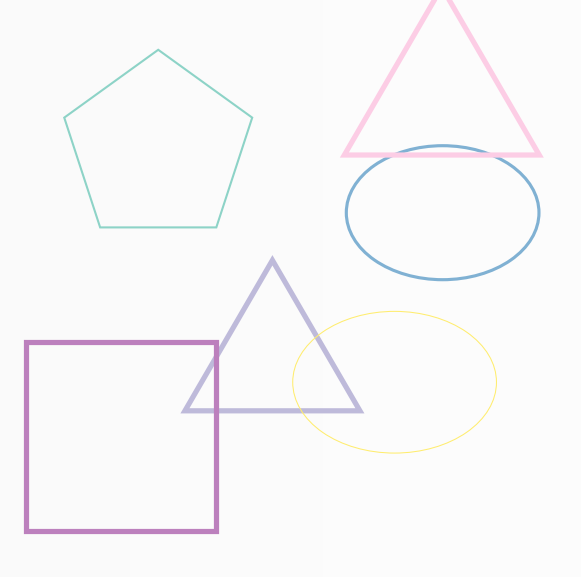[{"shape": "pentagon", "thickness": 1, "radius": 0.85, "center": [0.272, 0.743]}, {"shape": "triangle", "thickness": 2.5, "radius": 0.87, "center": [0.469, 0.375]}, {"shape": "oval", "thickness": 1.5, "radius": 0.83, "center": [0.762, 0.631]}, {"shape": "triangle", "thickness": 2.5, "radius": 0.97, "center": [0.76, 0.828]}, {"shape": "square", "thickness": 2.5, "radius": 0.82, "center": [0.209, 0.243]}, {"shape": "oval", "thickness": 0.5, "radius": 0.88, "center": [0.679, 0.337]}]